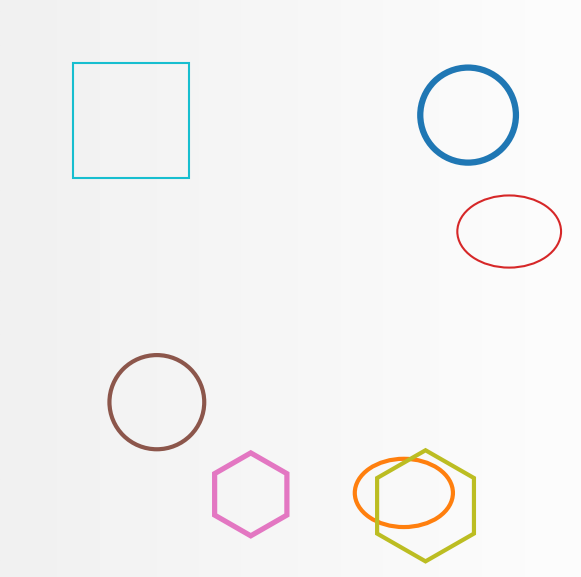[{"shape": "circle", "thickness": 3, "radius": 0.41, "center": [0.805, 0.8]}, {"shape": "oval", "thickness": 2, "radius": 0.42, "center": [0.695, 0.146]}, {"shape": "oval", "thickness": 1, "radius": 0.45, "center": [0.876, 0.598]}, {"shape": "circle", "thickness": 2, "radius": 0.41, "center": [0.27, 0.303]}, {"shape": "hexagon", "thickness": 2.5, "radius": 0.36, "center": [0.431, 0.143]}, {"shape": "hexagon", "thickness": 2, "radius": 0.48, "center": [0.732, 0.123]}, {"shape": "square", "thickness": 1, "radius": 0.5, "center": [0.226, 0.791]}]